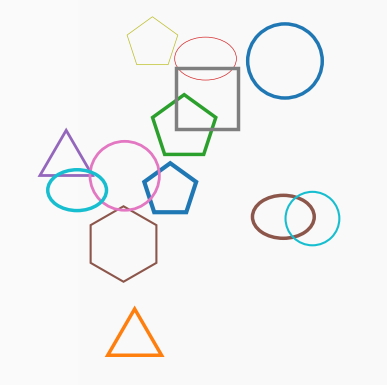[{"shape": "circle", "thickness": 2.5, "radius": 0.48, "center": [0.735, 0.842]}, {"shape": "pentagon", "thickness": 3, "radius": 0.35, "center": [0.439, 0.506]}, {"shape": "triangle", "thickness": 2.5, "radius": 0.4, "center": [0.347, 0.117]}, {"shape": "pentagon", "thickness": 2.5, "radius": 0.43, "center": [0.475, 0.668]}, {"shape": "oval", "thickness": 0.5, "radius": 0.4, "center": [0.53, 0.848]}, {"shape": "triangle", "thickness": 2, "radius": 0.39, "center": [0.171, 0.583]}, {"shape": "hexagon", "thickness": 1.5, "radius": 0.49, "center": [0.319, 0.366]}, {"shape": "oval", "thickness": 2.5, "radius": 0.4, "center": [0.731, 0.437]}, {"shape": "circle", "thickness": 2, "radius": 0.45, "center": [0.322, 0.543]}, {"shape": "square", "thickness": 2.5, "radius": 0.4, "center": [0.533, 0.744]}, {"shape": "pentagon", "thickness": 0.5, "radius": 0.34, "center": [0.393, 0.888]}, {"shape": "circle", "thickness": 1.5, "radius": 0.35, "center": [0.806, 0.432]}, {"shape": "oval", "thickness": 2.5, "radius": 0.38, "center": [0.199, 0.506]}]